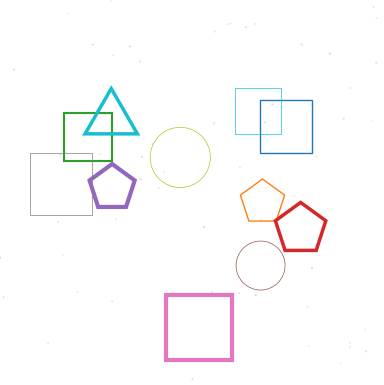[{"shape": "square", "thickness": 1, "radius": 0.34, "center": [0.743, 0.671]}, {"shape": "pentagon", "thickness": 1, "radius": 0.3, "center": [0.682, 0.475]}, {"shape": "square", "thickness": 1.5, "radius": 0.32, "center": [0.228, 0.644]}, {"shape": "pentagon", "thickness": 2.5, "radius": 0.34, "center": [0.781, 0.405]}, {"shape": "pentagon", "thickness": 3, "radius": 0.31, "center": [0.291, 0.512]}, {"shape": "circle", "thickness": 0.5, "radius": 0.32, "center": [0.677, 0.31]}, {"shape": "square", "thickness": 3, "radius": 0.43, "center": [0.516, 0.149]}, {"shape": "square", "thickness": 0.5, "radius": 0.4, "center": [0.158, 0.521]}, {"shape": "circle", "thickness": 0.5, "radius": 0.39, "center": [0.468, 0.591]}, {"shape": "square", "thickness": 0.5, "radius": 0.3, "center": [0.671, 0.711]}, {"shape": "triangle", "thickness": 2.5, "radius": 0.39, "center": [0.289, 0.692]}]